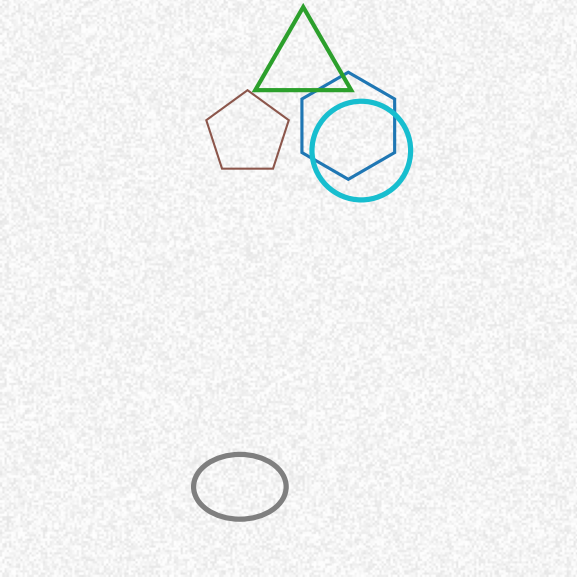[{"shape": "hexagon", "thickness": 1.5, "radius": 0.46, "center": [0.603, 0.781]}, {"shape": "triangle", "thickness": 2, "radius": 0.48, "center": [0.525, 0.891]}, {"shape": "pentagon", "thickness": 1, "radius": 0.38, "center": [0.429, 0.768]}, {"shape": "oval", "thickness": 2.5, "radius": 0.4, "center": [0.415, 0.156]}, {"shape": "circle", "thickness": 2.5, "radius": 0.43, "center": [0.626, 0.738]}]